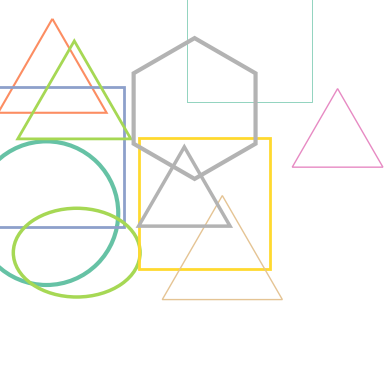[{"shape": "square", "thickness": 0.5, "radius": 0.81, "center": [0.649, 0.898]}, {"shape": "circle", "thickness": 3, "radius": 0.93, "center": [0.121, 0.446]}, {"shape": "triangle", "thickness": 1.5, "radius": 0.81, "center": [0.136, 0.788]}, {"shape": "square", "thickness": 2, "radius": 0.91, "center": [0.14, 0.592]}, {"shape": "triangle", "thickness": 1, "radius": 0.68, "center": [0.877, 0.634]}, {"shape": "oval", "thickness": 2.5, "radius": 0.82, "center": [0.199, 0.344]}, {"shape": "triangle", "thickness": 2, "radius": 0.85, "center": [0.193, 0.724]}, {"shape": "square", "thickness": 2, "radius": 0.85, "center": [0.532, 0.472]}, {"shape": "triangle", "thickness": 1, "radius": 0.9, "center": [0.577, 0.312]}, {"shape": "hexagon", "thickness": 3, "radius": 0.91, "center": [0.505, 0.718]}, {"shape": "triangle", "thickness": 2.5, "radius": 0.69, "center": [0.479, 0.481]}]